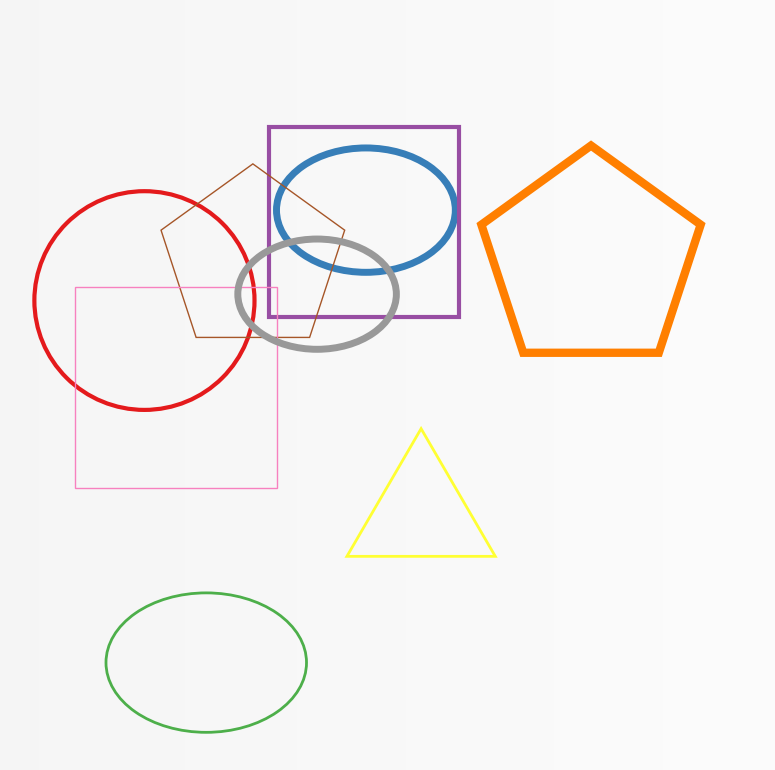[{"shape": "circle", "thickness": 1.5, "radius": 0.71, "center": [0.186, 0.61]}, {"shape": "oval", "thickness": 2.5, "radius": 0.58, "center": [0.472, 0.727]}, {"shape": "oval", "thickness": 1, "radius": 0.65, "center": [0.266, 0.139]}, {"shape": "square", "thickness": 1.5, "radius": 0.62, "center": [0.47, 0.712]}, {"shape": "pentagon", "thickness": 3, "radius": 0.74, "center": [0.763, 0.662]}, {"shape": "triangle", "thickness": 1, "radius": 0.55, "center": [0.543, 0.333]}, {"shape": "pentagon", "thickness": 0.5, "radius": 0.62, "center": [0.326, 0.663]}, {"shape": "square", "thickness": 0.5, "radius": 0.65, "center": [0.227, 0.496]}, {"shape": "oval", "thickness": 2.5, "radius": 0.51, "center": [0.409, 0.618]}]